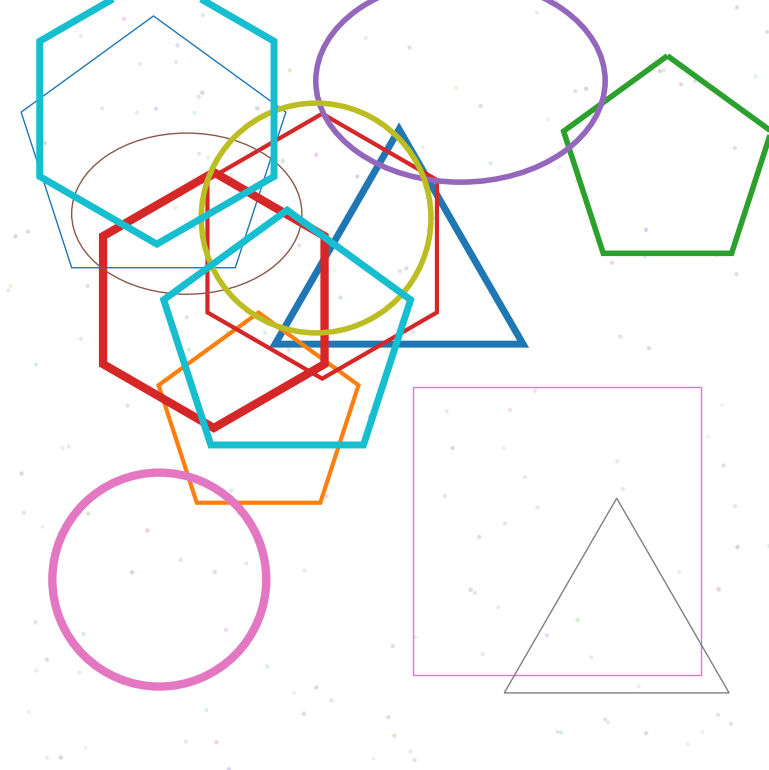[{"shape": "triangle", "thickness": 2.5, "radius": 0.93, "center": [0.518, 0.646]}, {"shape": "pentagon", "thickness": 0.5, "radius": 0.9, "center": [0.199, 0.799]}, {"shape": "pentagon", "thickness": 1.5, "radius": 0.68, "center": [0.336, 0.458]}, {"shape": "pentagon", "thickness": 2, "radius": 0.71, "center": [0.867, 0.786]}, {"shape": "hexagon", "thickness": 1.5, "radius": 0.86, "center": [0.418, 0.68]}, {"shape": "hexagon", "thickness": 3, "radius": 0.83, "center": [0.278, 0.61]}, {"shape": "oval", "thickness": 2, "radius": 0.94, "center": [0.598, 0.895]}, {"shape": "oval", "thickness": 0.5, "radius": 0.75, "center": [0.243, 0.723]}, {"shape": "square", "thickness": 0.5, "radius": 0.94, "center": [0.724, 0.31]}, {"shape": "circle", "thickness": 3, "radius": 0.69, "center": [0.207, 0.247]}, {"shape": "triangle", "thickness": 0.5, "radius": 0.84, "center": [0.801, 0.184]}, {"shape": "circle", "thickness": 2, "radius": 0.75, "center": [0.41, 0.717]}, {"shape": "hexagon", "thickness": 2.5, "radius": 0.88, "center": [0.204, 0.859]}, {"shape": "pentagon", "thickness": 2.5, "radius": 0.84, "center": [0.373, 0.559]}]